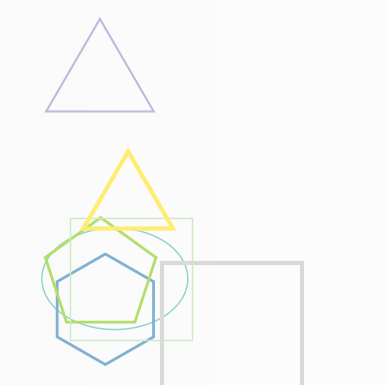[{"shape": "oval", "thickness": 1, "radius": 0.94, "center": [0.296, 0.276]}, {"shape": "triangle", "thickness": 1.5, "radius": 0.8, "center": [0.258, 0.791]}, {"shape": "hexagon", "thickness": 2, "radius": 0.72, "center": [0.272, 0.197]}, {"shape": "pentagon", "thickness": 2, "radius": 0.75, "center": [0.26, 0.285]}, {"shape": "square", "thickness": 3, "radius": 0.9, "center": [0.6, 0.135]}, {"shape": "square", "thickness": 1, "radius": 0.79, "center": [0.338, 0.275]}, {"shape": "triangle", "thickness": 3, "radius": 0.67, "center": [0.331, 0.473]}]